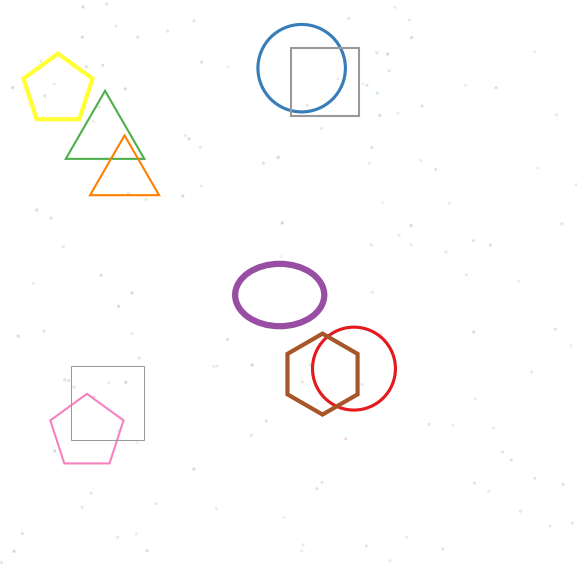[{"shape": "circle", "thickness": 1.5, "radius": 0.36, "center": [0.613, 0.361]}, {"shape": "circle", "thickness": 1.5, "radius": 0.38, "center": [0.522, 0.881]}, {"shape": "triangle", "thickness": 1, "radius": 0.39, "center": [0.182, 0.763]}, {"shape": "oval", "thickness": 3, "radius": 0.39, "center": [0.484, 0.488]}, {"shape": "triangle", "thickness": 1, "radius": 0.35, "center": [0.216, 0.696]}, {"shape": "pentagon", "thickness": 2, "radius": 0.31, "center": [0.1, 0.844]}, {"shape": "hexagon", "thickness": 2, "radius": 0.35, "center": [0.558, 0.351]}, {"shape": "pentagon", "thickness": 1, "radius": 0.33, "center": [0.151, 0.251]}, {"shape": "square", "thickness": 0.5, "radius": 0.32, "center": [0.187, 0.301]}, {"shape": "square", "thickness": 1, "radius": 0.29, "center": [0.562, 0.857]}]